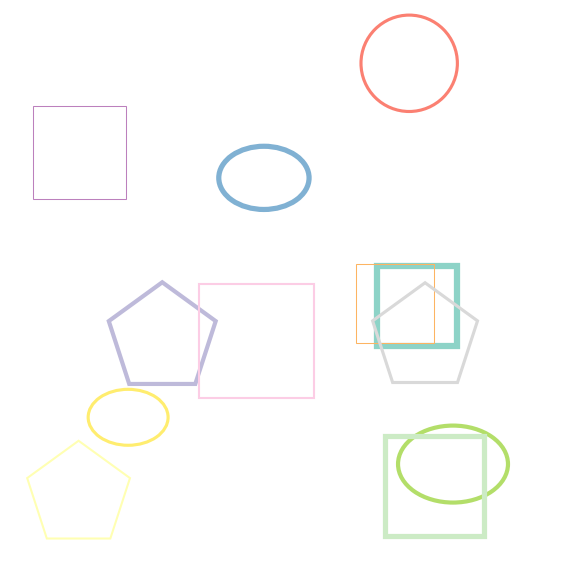[{"shape": "square", "thickness": 3, "radius": 0.35, "center": [0.723, 0.469]}, {"shape": "pentagon", "thickness": 1, "radius": 0.47, "center": [0.136, 0.142]}, {"shape": "pentagon", "thickness": 2, "radius": 0.49, "center": [0.281, 0.413]}, {"shape": "circle", "thickness": 1.5, "radius": 0.42, "center": [0.709, 0.89]}, {"shape": "oval", "thickness": 2.5, "radius": 0.39, "center": [0.457, 0.691]}, {"shape": "square", "thickness": 0.5, "radius": 0.34, "center": [0.683, 0.474]}, {"shape": "oval", "thickness": 2, "radius": 0.48, "center": [0.784, 0.196]}, {"shape": "square", "thickness": 1, "radius": 0.5, "center": [0.444, 0.409]}, {"shape": "pentagon", "thickness": 1.5, "radius": 0.48, "center": [0.736, 0.414]}, {"shape": "square", "thickness": 0.5, "radius": 0.4, "center": [0.138, 0.736]}, {"shape": "square", "thickness": 2.5, "radius": 0.43, "center": [0.753, 0.158]}, {"shape": "oval", "thickness": 1.5, "radius": 0.35, "center": [0.222, 0.277]}]